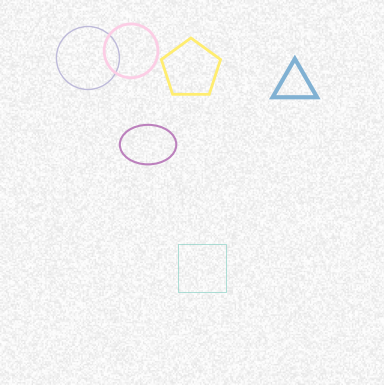[{"shape": "square", "thickness": 0.5, "radius": 0.31, "center": [0.524, 0.303]}, {"shape": "circle", "thickness": 1, "radius": 0.41, "center": [0.228, 0.849]}, {"shape": "triangle", "thickness": 3, "radius": 0.33, "center": [0.766, 0.781]}, {"shape": "circle", "thickness": 2, "radius": 0.35, "center": [0.34, 0.868]}, {"shape": "oval", "thickness": 1.5, "radius": 0.37, "center": [0.385, 0.624]}, {"shape": "pentagon", "thickness": 2, "radius": 0.4, "center": [0.496, 0.82]}]